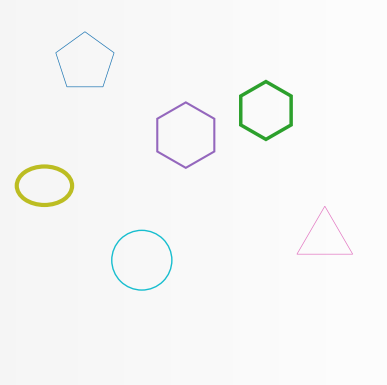[{"shape": "pentagon", "thickness": 0.5, "radius": 0.4, "center": [0.219, 0.838]}, {"shape": "hexagon", "thickness": 2.5, "radius": 0.38, "center": [0.686, 0.713]}, {"shape": "hexagon", "thickness": 1.5, "radius": 0.42, "center": [0.479, 0.649]}, {"shape": "triangle", "thickness": 0.5, "radius": 0.42, "center": [0.838, 0.381]}, {"shape": "oval", "thickness": 3, "radius": 0.36, "center": [0.115, 0.518]}, {"shape": "circle", "thickness": 1, "radius": 0.39, "center": [0.366, 0.324]}]